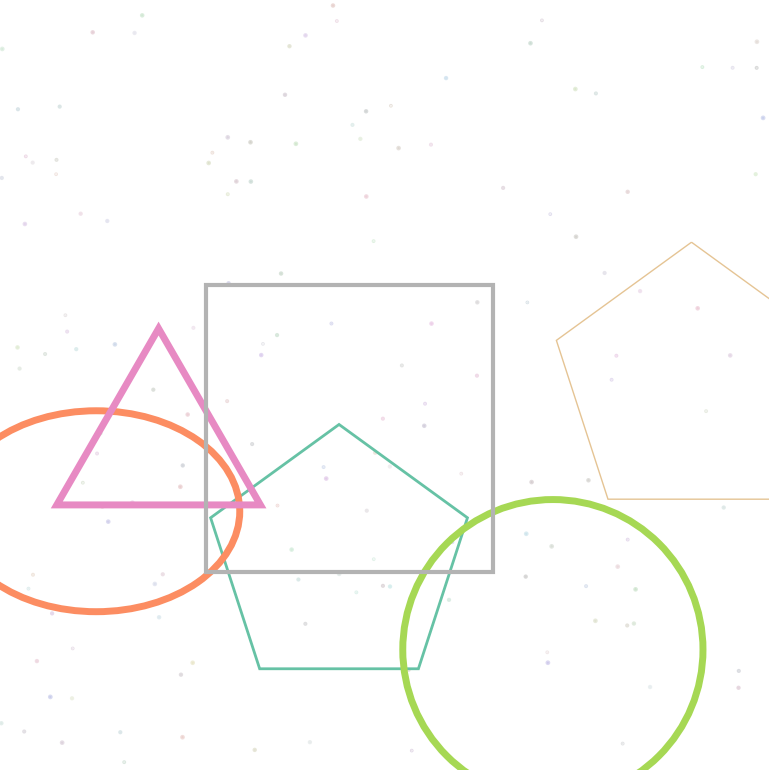[{"shape": "pentagon", "thickness": 1, "radius": 0.88, "center": [0.44, 0.273]}, {"shape": "oval", "thickness": 2.5, "radius": 0.93, "center": [0.125, 0.336]}, {"shape": "triangle", "thickness": 2.5, "radius": 0.76, "center": [0.206, 0.421]}, {"shape": "circle", "thickness": 2.5, "radius": 0.97, "center": [0.718, 0.156]}, {"shape": "pentagon", "thickness": 0.5, "radius": 0.92, "center": [0.898, 0.501]}, {"shape": "square", "thickness": 1.5, "radius": 0.93, "center": [0.454, 0.443]}]